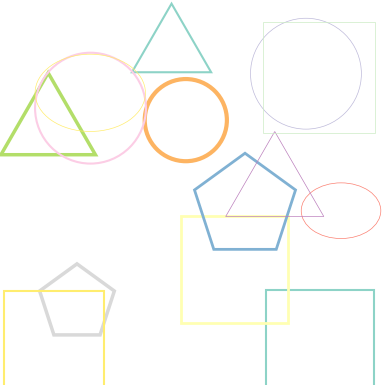[{"shape": "square", "thickness": 1.5, "radius": 0.71, "center": [0.831, 0.105]}, {"shape": "triangle", "thickness": 1.5, "radius": 0.59, "center": [0.446, 0.872]}, {"shape": "square", "thickness": 2, "radius": 0.69, "center": [0.609, 0.301]}, {"shape": "circle", "thickness": 0.5, "radius": 0.72, "center": [0.795, 0.809]}, {"shape": "oval", "thickness": 0.5, "radius": 0.52, "center": [0.886, 0.453]}, {"shape": "pentagon", "thickness": 2, "radius": 0.69, "center": [0.636, 0.464]}, {"shape": "circle", "thickness": 3, "radius": 0.53, "center": [0.483, 0.688]}, {"shape": "triangle", "thickness": 2.5, "radius": 0.71, "center": [0.125, 0.669]}, {"shape": "circle", "thickness": 1.5, "radius": 0.72, "center": [0.235, 0.719]}, {"shape": "pentagon", "thickness": 2.5, "radius": 0.51, "center": [0.2, 0.213]}, {"shape": "triangle", "thickness": 0.5, "radius": 0.74, "center": [0.714, 0.511]}, {"shape": "square", "thickness": 0.5, "radius": 0.72, "center": [0.829, 0.799]}, {"shape": "square", "thickness": 1.5, "radius": 0.65, "center": [0.139, 0.114]}, {"shape": "oval", "thickness": 0.5, "radius": 0.72, "center": [0.234, 0.759]}]